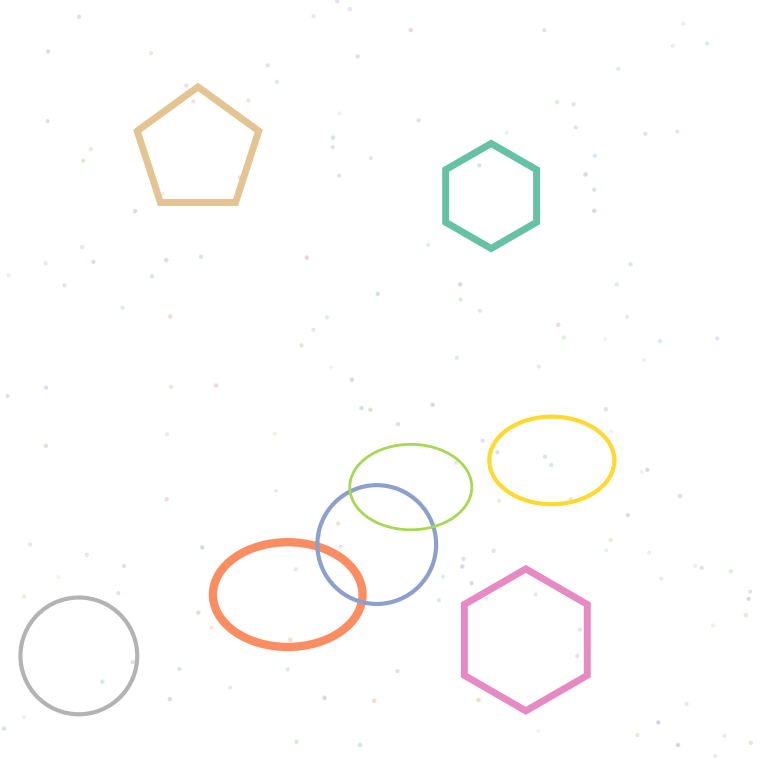[{"shape": "hexagon", "thickness": 2.5, "radius": 0.34, "center": [0.638, 0.745]}, {"shape": "oval", "thickness": 3, "radius": 0.49, "center": [0.374, 0.228]}, {"shape": "circle", "thickness": 1.5, "radius": 0.39, "center": [0.489, 0.293]}, {"shape": "hexagon", "thickness": 2.5, "radius": 0.46, "center": [0.683, 0.169]}, {"shape": "oval", "thickness": 1, "radius": 0.4, "center": [0.533, 0.367]}, {"shape": "oval", "thickness": 1.5, "radius": 0.41, "center": [0.717, 0.402]}, {"shape": "pentagon", "thickness": 2.5, "radius": 0.41, "center": [0.257, 0.804]}, {"shape": "circle", "thickness": 1.5, "radius": 0.38, "center": [0.102, 0.148]}]